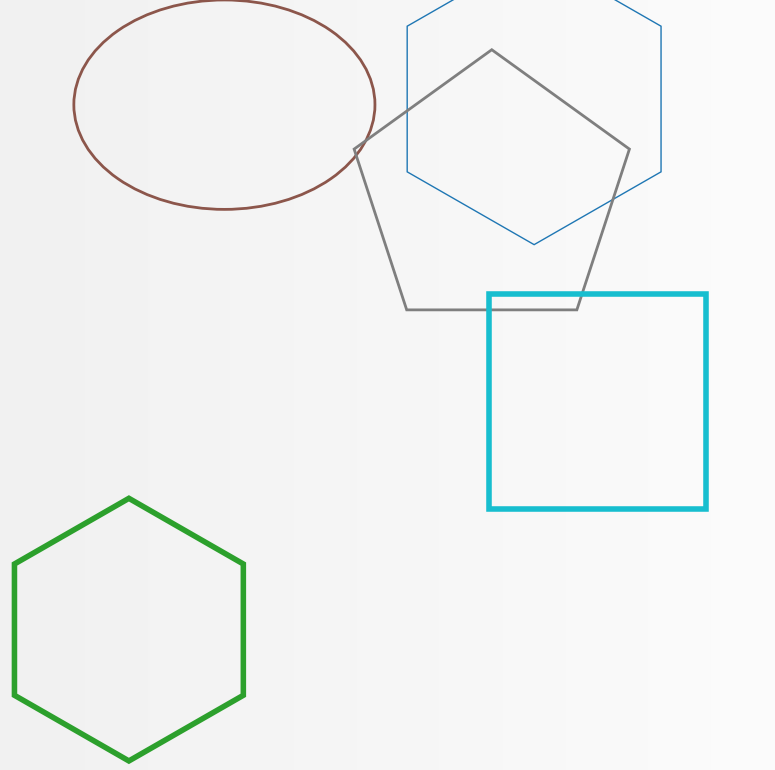[{"shape": "hexagon", "thickness": 0.5, "radius": 0.95, "center": [0.689, 0.871]}, {"shape": "hexagon", "thickness": 2, "radius": 0.85, "center": [0.166, 0.182]}, {"shape": "oval", "thickness": 1, "radius": 0.97, "center": [0.29, 0.864]}, {"shape": "pentagon", "thickness": 1, "radius": 0.93, "center": [0.635, 0.749]}, {"shape": "square", "thickness": 2, "radius": 0.7, "center": [0.771, 0.478]}]